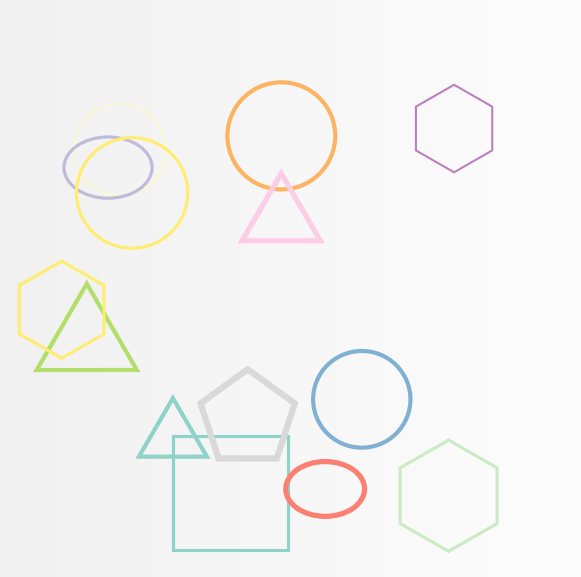[{"shape": "square", "thickness": 1.5, "radius": 0.5, "center": [0.397, 0.145]}, {"shape": "triangle", "thickness": 2, "radius": 0.34, "center": [0.297, 0.242]}, {"shape": "circle", "thickness": 0.5, "radius": 0.4, "center": [0.206, 0.74]}, {"shape": "oval", "thickness": 1.5, "radius": 0.38, "center": [0.186, 0.709]}, {"shape": "oval", "thickness": 2.5, "radius": 0.34, "center": [0.559, 0.152]}, {"shape": "circle", "thickness": 2, "radius": 0.42, "center": [0.622, 0.308]}, {"shape": "circle", "thickness": 2, "radius": 0.46, "center": [0.484, 0.764]}, {"shape": "triangle", "thickness": 2, "radius": 0.5, "center": [0.149, 0.408]}, {"shape": "triangle", "thickness": 2.5, "radius": 0.39, "center": [0.484, 0.621]}, {"shape": "pentagon", "thickness": 3, "radius": 0.43, "center": [0.426, 0.274]}, {"shape": "hexagon", "thickness": 1, "radius": 0.38, "center": [0.781, 0.777]}, {"shape": "hexagon", "thickness": 1.5, "radius": 0.48, "center": [0.772, 0.141]}, {"shape": "circle", "thickness": 1.5, "radius": 0.48, "center": [0.227, 0.665]}, {"shape": "hexagon", "thickness": 1.5, "radius": 0.42, "center": [0.106, 0.463]}]